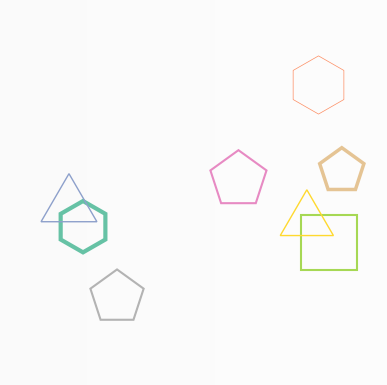[{"shape": "hexagon", "thickness": 3, "radius": 0.33, "center": [0.214, 0.411]}, {"shape": "hexagon", "thickness": 0.5, "radius": 0.38, "center": [0.822, 0.779]}, {"shape": "triangle", "thickness": 1, "radius": 0.42, "center": [0.178, 0.466]}, {"shape": "pentagon", "thickness": 1.5, "radius": 0.38, "center": [0.615, 0.534]}, {"shape": "square", "thickness": 1.5, "radius": 0.36, "center": [0.85, 0.37]}, {"shape": "triangle", "thickness": 1, "radius": 0.4, "center": [0.792, 0.428]}, {"shape": "pentagon", "thickness": 2.5, "radius": 0.3, "center": [0.882, 0.556]}, {"shape": "pentagon", "thickness": 1.5, "radius": 0.36, "center": [0.302, 0.228]}]